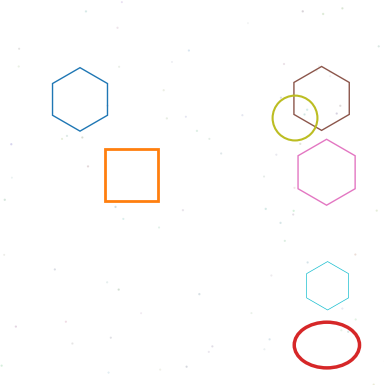[{"shape": "hexagon", "thickness": 1, "radius": 0.41, "center": [0.208, 0.742]}, {"shape": "square", "thickness": 2, "radius": 0.34, "center": [0.341, 0.545]}, {"shape": "oval", "thickness": 2.5, "radius": 0.42, "center": [0.849, 0.104]}, {"shape": "hexagon", "thickness": 1, "radius": 0.41, "center": [0.835, 0.744]}, {"shape": "hexagon", "thickness": 1, "radius": 0.43, "center": [0.848, 0.553]}, {"shape": "circle", "thickness": 1.5, "radius": 0.29, "center": [0.766, 0.693]}, {"shape": "hexagon", "thickness": 0.5, "radius": 0.31, "center": [0.851, 0.258]}]